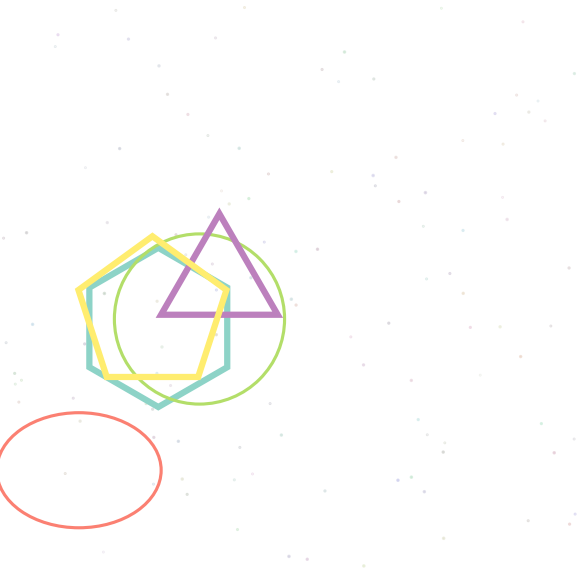[{"shape": "hexagon", "thickness": 3, "radius": 0.69, "center": [0.274, 0.432]}, {"shape": "oval", "thickness": 1.5, "radius": 0.71, "center": [0.137, 0.185]}, {"shape": "circle", "thickness": 1.5, "radius": 0.74, "center": [0.345, 0.447]}, {"shape": "triangle", "thickness": 3, "radius": 0.58, "center": [0.38, 0.512]}, {"shape": "pentagon", "thickness": 3, "radius": 0.67, "center": [0.264, 0.455]}]